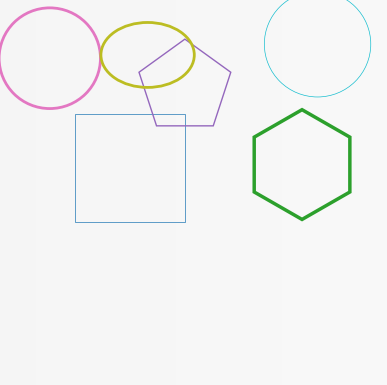[{"shape": "square", "thickness": 0.5, "radius": 0.71, "center": [0.336, 0.564]}, {"shape": "hexagon", "thickness": 2.5, "radius": 0.71, "center": [0.779, 0.573]}, {"shape": "pentagon", "thickness": 1, "radius": 0.62, "center": [0.477, 0.774]}, {"shape": "circle", "thickness": 2, "radius": 0.65, "center": [0.128, 0.849]}, {"shape": "oval", "thickness": 2, "radius": 0.6, "center": [0.381, 0.857]}, {"shape": "circle", "thickness": 0.5, "radius": 0.69, "center": [0.819, 0.885]}]